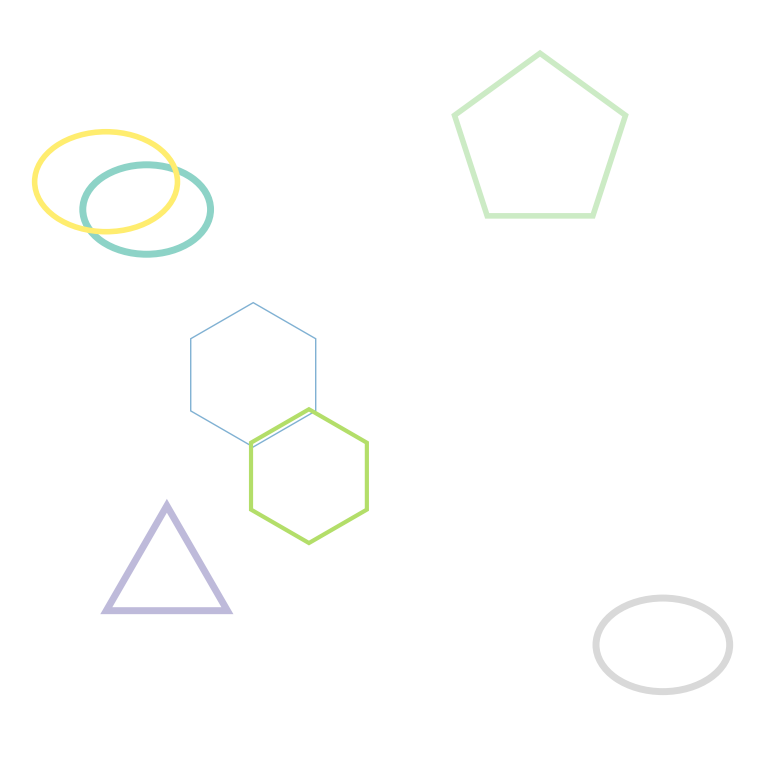[{"shape": "oval", "thickness": 2.5, "radius": 0.41, "center": [0.19, 0.728]}, {"shape": "triangle", "thickness": 2.5, "radius": 0.45, "center": [0.217, 0.252]}, {"shape": "hexagon", "thickness": 0.5, "radius": 0.47, "center": [0.329, 0.513]}, {"shape": "hexagon", "thickness": 1.5, "radius": 0.43, "center": [0.401, 0.382]}, {"shape": "oval", "thickness": 2.5, "radius": 0.43, "center": [0.861, 0.163]}, {"shape": "pentagon", "thickness": 2, "radius": 0.58, "center": [0.701, 0.814]}, {"shape": "oval", "thickness": 2, "radius": 0.46, "center": [0.138, 0.764]}]